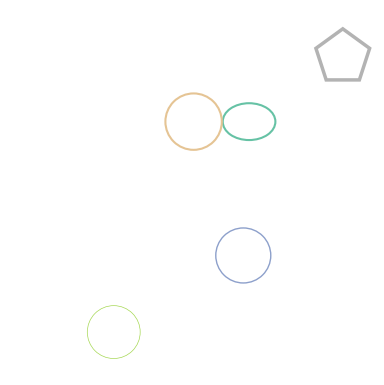[{"shape": "oval", "thickness": 1.5, "radius": 0.34, "center": [0.647, 0.684]}, {"shape": "circle", "thickness": 1, "radius": 0.36, "center": [0.632, 0.336]}, {"shape": "circle", "thickness": 0.5, "radius": 0.34, "center": [0.295, 0.137]}, {"shape": "circle", "thickness": 1.5, "radius": 0.37, "center": [0.503, 0.684]}, {"shape": "pentagon", "thickness": 2.5, "radius": 0.37, "center": [0.89, 0.852]}]